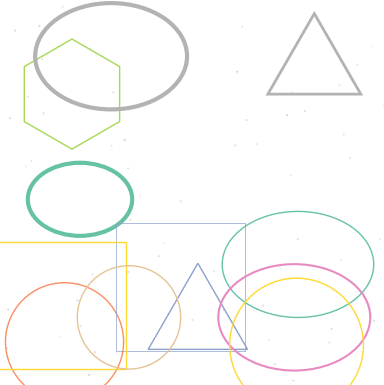[{"shape": "oval", "thickness": 1, "radius": 0.98, "center": [0.774, 0.313]}, {"shape": "oval", "thickness": 3, "radius": 0.68, "center": [0.208, 0.482]}, {"shape": "circle", "thickness": 1, "radius": 0.77, "center": [0.168, 0.112]}, {"shape": "square", "thickness": 0.5, "radius": 0.84, "center": [0.469, 0.254]}, {"shape": "triangle", "thickness": 1, "radius": 0.74, "center": [0.514, 0.167]}, {"shape": "oval", "thickness": 1.5, "radius": 0.99, "center": [0.764, 0.176]}, {"shape": "hexagon", "thickness": 1, "radius": 0.71, "center": [0.187, 0.756]}, {"shape": "circle", "thickness": 1, "radius": 0.87, "center": [0.77, 0.104]}, {"shape": "square", "thickness": 1, "radius": 0.83, "center": [0.162, 0.206]}, {"shape": "circle", "thickness": 1, "radius": 0.67, "center": [0.335, 0.176]}, {"shape": "oval", "thickness": 3, "radius": 0.99, "center": [0.289, 0.854]}, {"shape": "triangle", "thickness": 2, "radius": 0.7, "center": [0.816, 0.825]}]